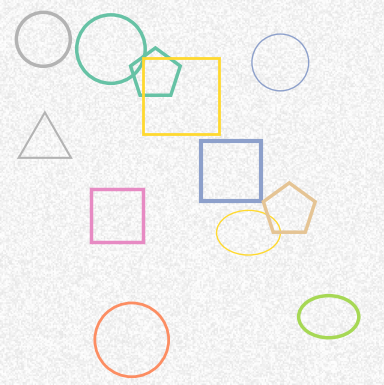[{"shape": "circle", "thickness": 2.5, "radius": 0.44, "center": [0.288, 0.872]}, {"shape": "pentagon", "thickness": 2.5, "radius": 0.34, "center": [0.404, 0.808]}, {"shape": "circle", "thickness": 2, "radius": 0.48, "center": [0.342, 0.117]}, {"shape": "circle", "thickness": 1, "radius": 0.37, "center": [0.728, 0.838]}, {"shape": "square", "thickness": 3, "radius": 0.39, "center": [0.6, 0.556]}, {"shape": "square", "thickness": 2.5, "radius": 0.34, "center": [0.304, 0.44]}, {"shape": "oval", "thickness": 2.5, "radius": 0.39, "center": [0.854, 0.177]}, {"shape": "square", "thickness": 2, "radius": 0.5, "center": [0.47, 0.751]}, {"shape": "oval", "thickness": 1, "radius": 0.41, "center": [0.645, 0.396]}, {"shape": "pentagon", "thickness": 2.5, "radius": 0.35, "center": [0.751, 0.454]}, {"shape": "circle", "thickness": 2.5, "radius": 0.35, "center": [0.113, 0.898]}, {"shape": "triangle", "thickness": 1.5, "radius": 0.39, "center": [0.117, 0.629]}]